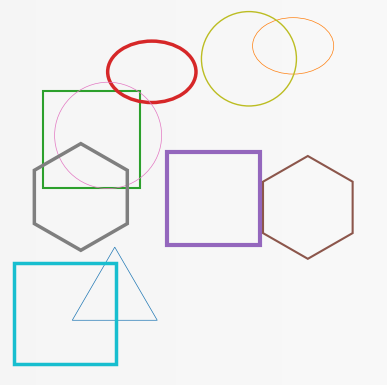[{"shape": "triangle", "thickness": 0.5, "radius": 0.63, "center": [0.296, 0.231]}, {"shape": "oval", "thickness": 0.5, "radius": 0.52, "center": [0.756, 0.881]}, {"shape": "square", "thickness": 1.5, "radius": 0.63, "center": [0.237, 0.638]}, {"shape": "oval", "thickness": 2.5, "radius": 0.57, "center": [0.392, 0.813]}, {"shape": "square", "thickness": 3, "radius": 0.6, "center": [0.551, 0.485]}, {"shape": "hexagon", "thickness": 1.5, "radius": 0.67, "center": [0.794, 0.461]}, {"shape": "circle", "thickness": 0.5, "radius": 0.69, "center": [0.279, 0.648]}, {"shape": "hexagon", "thickness": 2.5, "radius": 0.69, "center": [0.209, 0.488]}, {"shape": "circle", "thickness": 1, "radius": 0.61, "center": [0.642, 0.847]}, {"shape": "square", "thickness": 2.5, "radius": 0.66, "center": [0.167, 0.185]}]